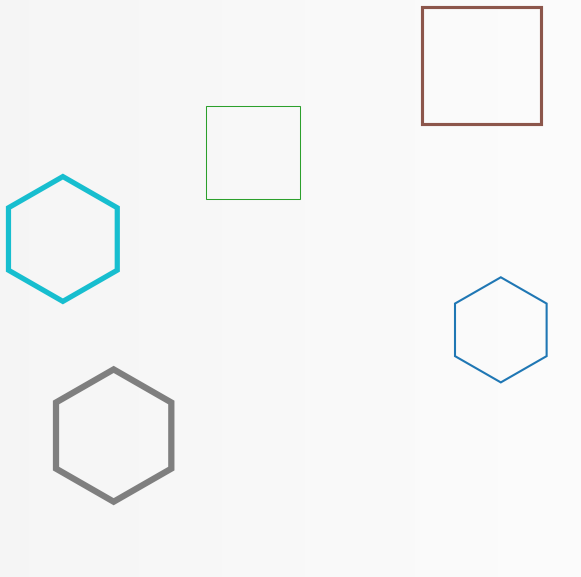[{"shape": "hexagon", "thickness": 1, "radius": 0.46, "center": [0.862, 0.428]}, {"shape": "square", "thickness": 0.5, "radius": 0.4, "center": [0.435, 0.735]}, {"shape": "square", "thickness": 1.5, "radius": 0.51, "center": [0.828, 0.886]}, {"shape": "hexagon", "thickness": 3, "radius": 0.57, "center": [0.196, 0.245]}, {"shape": "hexagon", "thickness": 2.5, "radius": 0.54, "center": [0.108, 0.585]}]